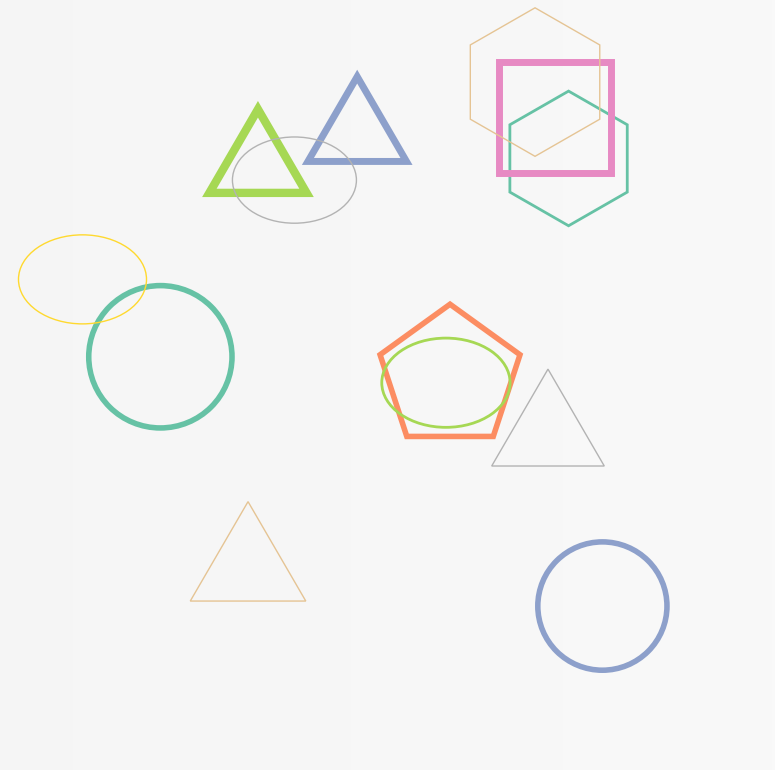[{"shape": "circle", "thickness": 2, "radius": 0.46, "center": [0.207, 0.537]}, {"shape": "hexagon", "thickness": 1, "radius": 0.44, "center": [0.734, 0.794]}, {"shape": "pentagon", "thickness": 2, "radius": 0.47, "center": [0.581, 0.51]}, {"shape": "circle", "thickness": 2, "radius": 0.42, "center": [0.777, 0.213]}, {"shape": "triangle", "thickness": 2.5, "radius": 0.37, "center": [0.461, 0.827]}, {"shape": "square", "thickness": 2.5, "radius": 0.36, "center": [0.716, 0.847]}, {"shape": "triangle", "thickness": 3, "radius": 0.36, "center": [0.333, 0.786]}, {"shape": "oval", "thickness": 1, "radius": 0.41, "center": [0.575, 0.503]}, {"shape": "oval", "thickness": 0.5, "radius": 0.41, "center": [0.106, 0.637]}, {"shape": "hexagon", "thickness": 0.5, "radius": 0.48, "center": [0.69, 0.893]}, {"shape": "triangle", "thickness": 0.5, "radius": 0.43, "center": [0.32, 0.262]}, {"shape": "triangle", "thickness": 0.5, "radius": 0.42, "center": [0.707, 0.437]}, {"shape": "oval", "thickness": 0.5, "radius": 0.4, "center": [0.38, 0.766]}]